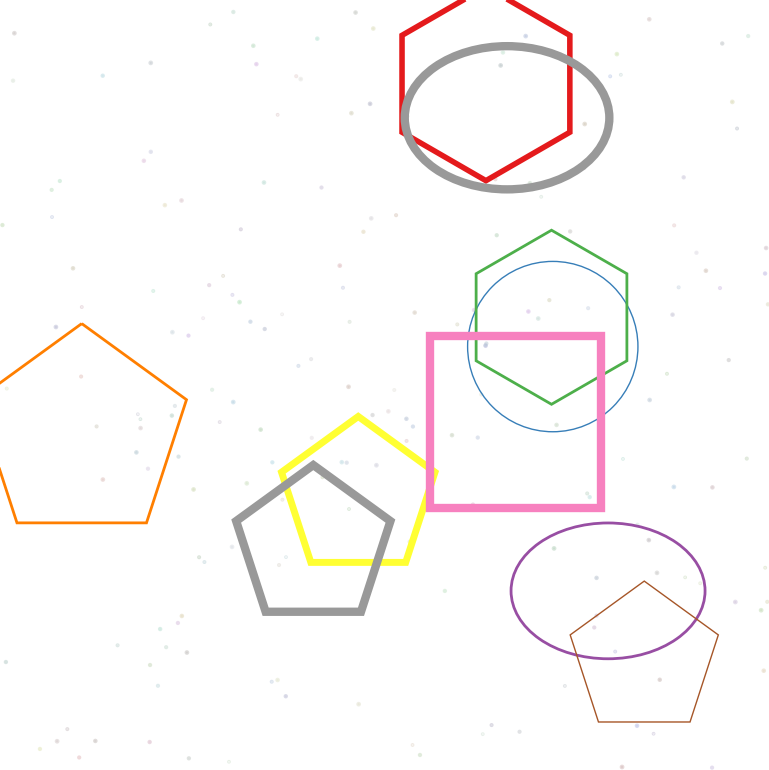[{"shape": "hexagon", "thickness": 2, "radius": 0.63, "center": [0.631, 0.891]}, {"shape": "circle", "thickness": 0.5, "radius": 0.55, "center": [0.718, 0.55]}, {"shape": "hexagon", "thickness": 1, "radius": 0.57, "center": [0.716, 0.588]}, {"shape": "oval", "thickness": 1, "radius": 0.63, "center": [0.79, 0.233]}, {"shape": "pentagon", "thickness": 1, "radius": 0.72, "center": [0.106, 0.437]}, {"shape": "pentagon", "thickness": 2.5, "radius": 0.52, "center": [0.465, 0.354]}, {"shape": "pentagon", "thickness": 0.5, "radius": 0.51, "center": [0.837, 0.144]}, {"shape": "square", "thickness": 3, "radius": 0.56, "center": [0.67, 0.452]}, {"shape": "oval", "thickness": 3, "radius": 0.66, "center": [0.659, 0.847]}, {"shape": "pentagon", "thickness": 3, "radius": 0.53, "center": [0.407, 0.291]}]